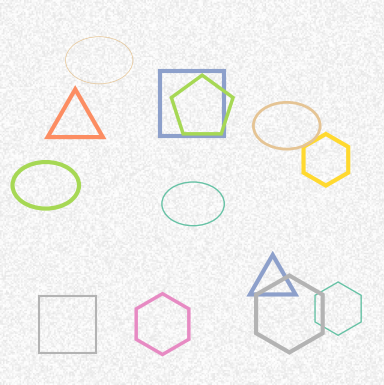[{"shape": "hexagon", "thickness": 1, "radius": 0.35, "center": [0.878, 0.198]}, {"shape": "oval", "thickness": 1, "radius": 0.41, "center": [0.502, 0.47]}, {"shape": "triangle", "thickness": 3, "radius": 0.41, "center": [0.195, 0.685]}, {"shape": "triangle", "thickness": 3, "radius": 0.34, "center": [0.708, 0.269]}, {"shape": "square", "thickness": 3, "radius": 0.42, "center": [0.499, 0.731]}, {"shape": "hexagon", "thickness": 2.5, "radius": 0.39, "center": [0.422, 0.158]}, {"shape": "oval", "thickness": 3, "radius": 0.43, "center": [0.119, 0.519]}, {"shape": "pentagon", "thickness": 2.5, "radius": 0.42, "center": [0.525, 0.72]}, {"shape": "hexagon", "thickness": 3, "radius": 0.34, "center": [0.846, 0.585]}, {"shape": "oval", "thickness": 0.5, "radius": 0.44, "center": [0.258, 0.843]}, {"shape": "oval", "thickness": 2, "radius": 0.43, "center": [0.745, 0.673]}, {"shape": "hexagon", "thickness": 3, "radius": 0.5, "center": [0.752, 0.184]}, {"shape": "square", "thickness": 1.5, "radius": 0.37, "center": [0.176, 0.158]}]